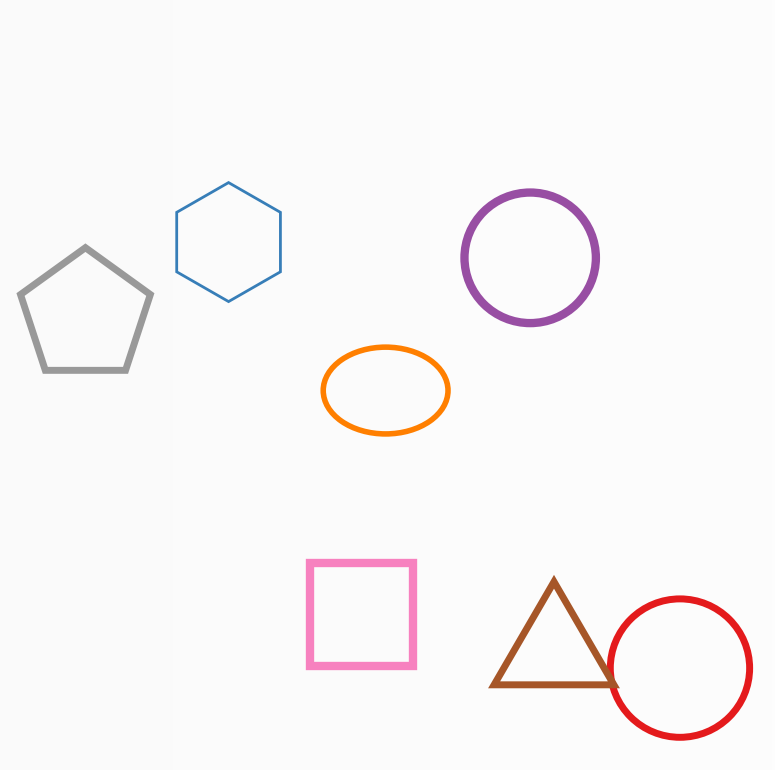[{"shape": "circle", "thickness": 2.5, "radius": 0.45, "center": [0.877, 0.132]}, {"shape": "hexagon", "thickness": 1, "radius": 0.39, "center": [0.295, 0.686]}, {"shape": "circle", "thickness": 3, "radius": 0.42, "center": [0.684, 0.665]}, {"shape": "oval", "thickness": 2, "radius": 0.4, "center": [0.498, 0.493]}, {"shape": "triangle", "thickness": 2.5, "radius": 0.45, "center": [0.715, 0.155]}, {"shape": "square", "thickness": 3, "radius": 0.33, "center": [0.466, 0.202]}, {"shape": "pentagon", "thickness": 2.5, "radius": 0.44, "center": [0.11, 0.59]}]